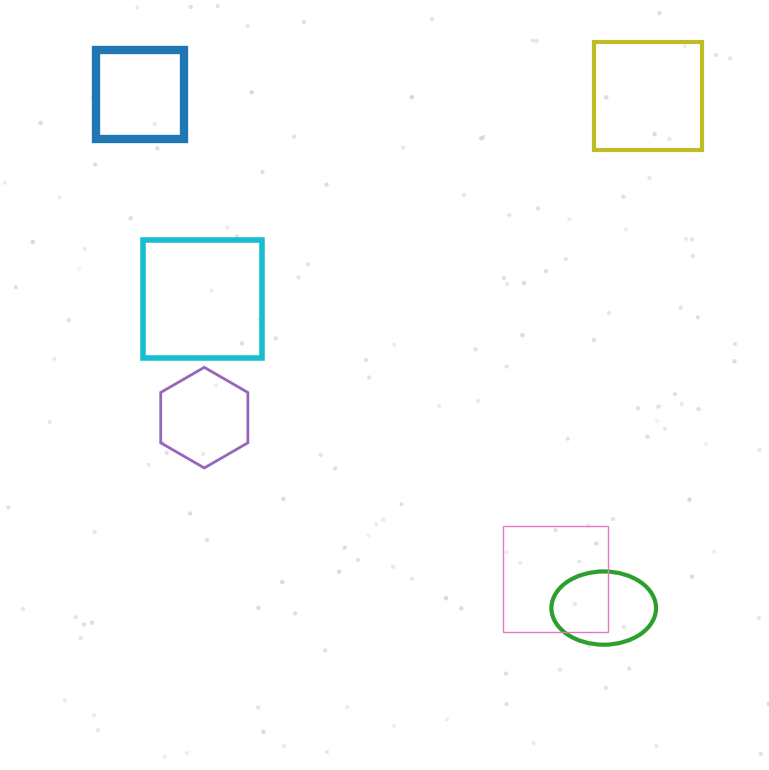[{"shape": "square", "thickness": 3, "radius": 0.29, "center": [0.182, 0.877]}, {"shape": "oval", "thickness": 1.5, "radius": 0.34, "center": [0.784, 0.21]}, {"shape": "hexagon", "thickness": 1, "radius": 0.33, "center": [0.265, 0.458]}, {"shape": "square", "thickness": 0.5, "radius": 0.34, "center": [0.721, 0.248]}, {"shape": "square", "thickness": 1.5, "radius": 0.35, "center": [0.842, 0.875]}, {"shape": "square", "thickness": 2, "radius": 0.39, "center": [0.263, 0.612]}]